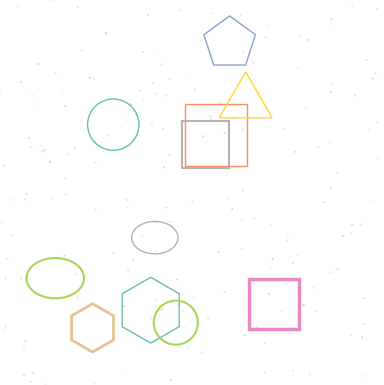[{"shape": "circle", "thickness": 1, "radius": 0.33, "center": [0.294, 0.676]}, {"shape": "hexagon", "thickness": 1, "radius": 0.43, "center": [0.391, 0.194]}, {"shape": "square", "thickness": 1, "radius": 0.4, "center": [0.561, 0.649]}, {"shape": "pentagon", "thickness": 1, "radius": 0.35, "center": [0.596, 0.888]}, {"shape": "square", "thickness": 2.5, "radius": 0.33, "center": [0.711, 0.21]}, {"shape": "oval", "thickness": 1.5, "radius": 0.37, "center": [0.143, 0.278]}, {"shape": "circle", "thickness": 1.5, "radius": 0.29, "center": [0.457, 0.162]}, {"shape": "triangle", "thickness": 1, "radius": 0.4, "center": [0.638, 0.734]}, {"shape": "hexagon", "thickness": 2, "radius": 0.31, "center": [0.24, 0.148]}, {"shape": "square", "thickness": 1.5, "radius": 0.3, "center": [0.534, 0.624]}, {"shape": "oval", "thickness": 1, "radius": 0.3, "center": [0.402, 0.383]}]